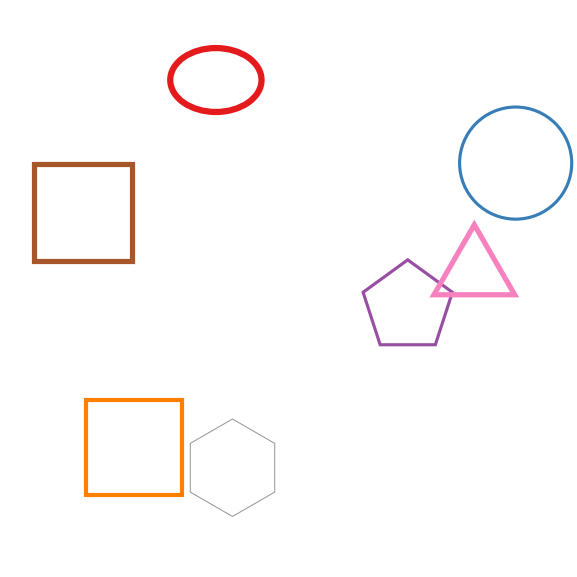[{"shape": "oval", "thickness": 3, "radius": 0.4, "center": [0.374, 0.861]}, {"shape": "circle", "thickness": 1.5, "radius": 0.49, "center": [0.893, 0.717]}, {"shape": "pentagon", "thickness": 1.5, "radius": 0.41, "center": [0.706, 0.468]}, {"shape": "square", "thickness": 2, "radius": 0.41, "center": [0.232, 0.224]}, {"shape": "square", "thickness": 2.5, "radius": 0.42, "center": [0.144, 0.631]}, {"shape": "triangle", "thickness": 2.5, "radius": 0.4, "center": [0.821, 0.529]}, {"shape": "hexagon", "thickness": 0.5, "radius": 0.42, "center": [0.403, 0.189]}]